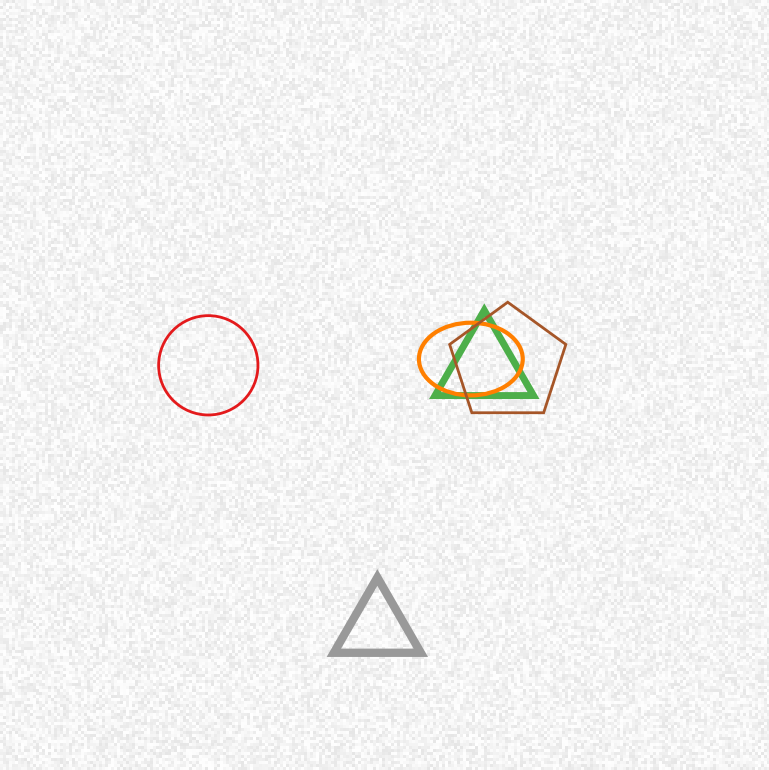[{"shape": "circle", "thickness": 1, "radius": 0.32, "center": [0.271, 0.526]}, {"shape": "triangle", "thickness": 2.5, "radius": 0.37, "center": [0.629, 0.523]}, {"shape": "oval", "thickness": 1.5, "radius": 0.34, "center": [0.611, 0.534]}, {"shape": "pentagon", "thickness": 1, "radius": 0.4, "center": [0.659, 0.528]}, {"shape": "triangle", "thickness": 3, "radius": 0.33, "center": [0.49, 0.185]}]